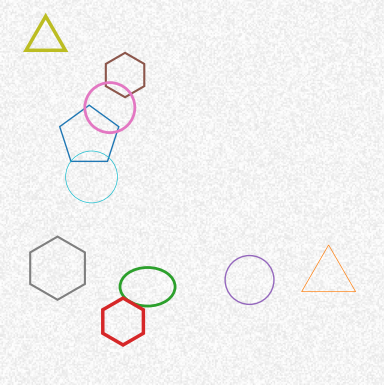[{"shape": "pentagon", "thickness": 1, "radius": 0.4, "center": [0.232, 0.646]}, {"shape": "triangle", "thickness": 0.5, "radius": 0.4, "center": [0.854, 0.283]}, {"shape": "oval", "thickness": 2, "radius": 0.36, "center": [0.383, 0.255]}, {"shape": "hexagon", "thickness": 2.5, "radius": 0.3, "center": [0.32, 0.165]}, {"shape": "circle", "thickness": 1, "radius": 0.32, "center": [0.648, 0.273]}, {"shape": "hexagon", "thickness": 1.5, "radius": 0.29, "center": [0.325, 0.805]}, {"shape": "circle", "thickness": 2, "radius": 0.32, "center": [0.285, 0.72]}, {"shape": "hexagon", "thickness": 1.5, "radius": 0.41, "center": [0.149, 0.303]}, {"shape": "triangle", "thickness": 2.5, "radius": 0.29, "center": [0.119, 0.899]}, {"shape": "circle", "thickness": 0.5, "radius": 0.34, "center": [0.238, 0.54]}]